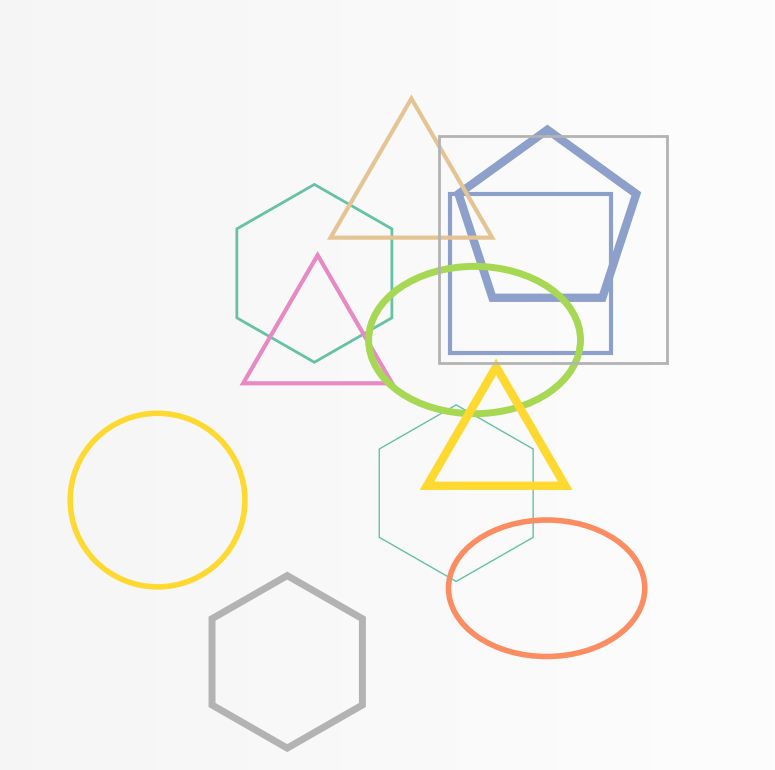[{"shape": "hexagon", "thickness": 0.5, "radius": 0.57, "center": [0.589, 0.36]}, {"shape": "hexagon", "thickness": 1, "radius": 0.58, "center": [0.406, 0.645]}, {"shape": "oval", "thickness": 2, "radius": 0.63, "center": [0.705, 0.236]}, {"shape": "pentagon", "thickness": 3, "radius": 0.6, "center": [0.706, 0.711]}, {"shape": "square", "thickness": 1.5, "radius": 0.52, "center": [0.685, 0.645]}, {"shape": "triangle", "thickness": 1.5, "radius": 0.55, "center": [0.41, 0.558]}, {"shape": "oval", "thickness": 2.5, "radius": 0.68, "center": [0.612, 0.558]}, {"shape": "triangle", "thickness": 3, "radius": 0.52, "center": [0.64, 0.421]}, {"shape": "circle", "thickness": 2, "radius": 0.56, "center": [0.203, 0.351]}, {"shape": "triangle", "thickness": 1.5, "radius": 0.6, "center": [0.531, 0.752]}, {"shape": "hexagon", "thickness": 2.5, "radius": 0.56, "center": [0.371, 0.14]}, {"shape": "square", "thickness": 1, "radius": 0.74, "center": [0.714, 0.676]}]